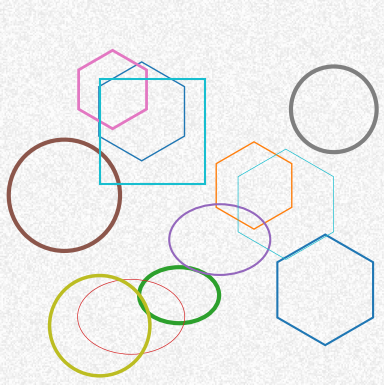[{"shape": "hexagon", "thickness": 1, "radius": 0.64, "center": [0.368, 0.711]}, {"shape": "hexagon", "thickness": 1.5, "radius": 0.72, "center": [0.845, 0.247]}, {"shape": "hexagon", "thickness": 1, "radius": 0.57, "center": [0.66, 0.518]}, {"shape": "oval", "thickness": 3, "radius": 0.52, "center": [0.465, 0.233]}, {"shape": "oval", "thickness": 0.5, "radius": 0.7, "center": [0.341, 0.177]}, {"shape": "oval", "thickness": 1.5, "radius": 0.66, "center": [0.571, 0.378]}, {"shape": "circle", "thickness": 3, "radius": 0.72, "center": [0.167, 0.493]}, {"shape": "hexagon", "thickness": 2, "radius": 0.51, "center": [0.292, 0.767]}, {"shape": "circle", "thickness": 3, "radius": 0.56, "center": [0.867, 0.716]}, {"shape": "circle", "thickness": 2.5, "radius": 0.65, "center": [0.259, 0.154]}, {"shape": "square", "thickness": 1.5, "radius": 0.68, "center": [0.397, 0.659]}, {"shape": "hexagon", "thickness": 0.5, "radius": 0.72, "center": [0.742, 0.469]}]